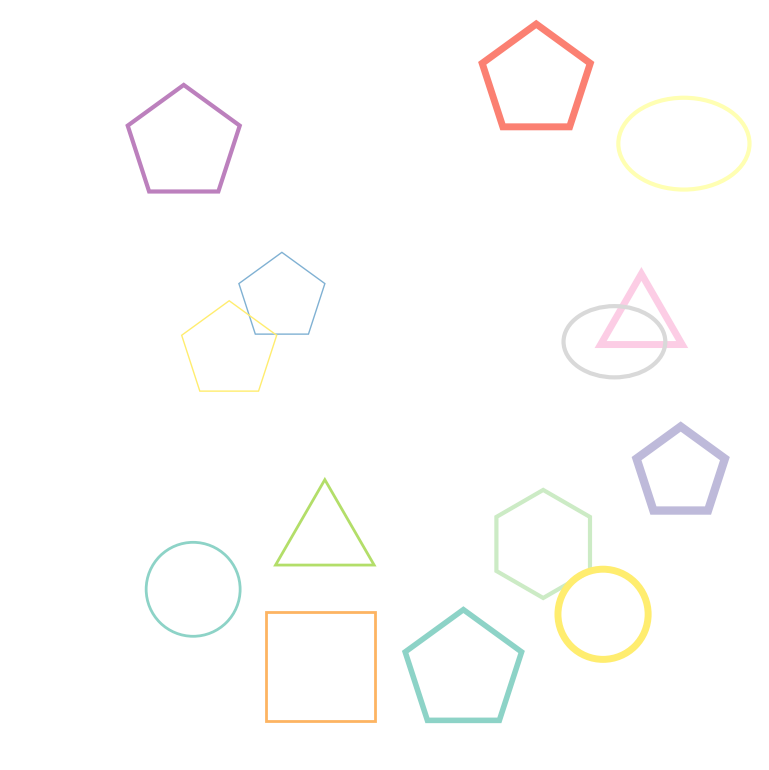[{"shape": "pentagon", "thickness": 2, "radius": 0.4, "center": [0.602, 0.129]}, {"shape": "circle", "thickness": 1, "radius": 0.31, "center": [0.251, 0.235]}, {"shape": "oval", "thickness": 1.5, "radius": 0.43, "center": [0.888, 0.813]}, {"shape": "pentagon", "thickness": 3, "radius": 0.3, "center": [0.884, 0.386]}, {"shape": "pentagon", "thickness": 2.5, "radius": 0.37, "center": [0.696, 0.895]}, {"shape": "pentagon", "thickness": 0.5, "radius": 0.29, "center": [0.366, 0.614]}, {"shape": "square", "thickness": 1, "radius": 0.36, "center": [0.416, 0.135]}, {"shape": "triangle", "thickness": 1, "radius": 0.37, "center": [0.422, 0.303]}, {"shape": "triangle", "thickness": 2.5, "radius": 0.31, "center": [0.833, 0.583]}, {"shape": "oval", "thickness": 1.5, "radius": 0.33, "center": [0.798, 0.556]}, {"shape": "pentagon", "thickness": 1.5, "radius": 0.38, "center": [0.239, 0.813]}, {"shape": "hexagon", "thickness": 1.5, "radius": 0.35, "center": [0.705, 0.294]}, {"shape": "pentagon", "thickness": 0.5, "radius": 0.32, "center": [0.298, 0.545]}, {"shape": "circle", "thickness": 2.5, "radius": 0.29, "center": [0.783, 0.202]}]